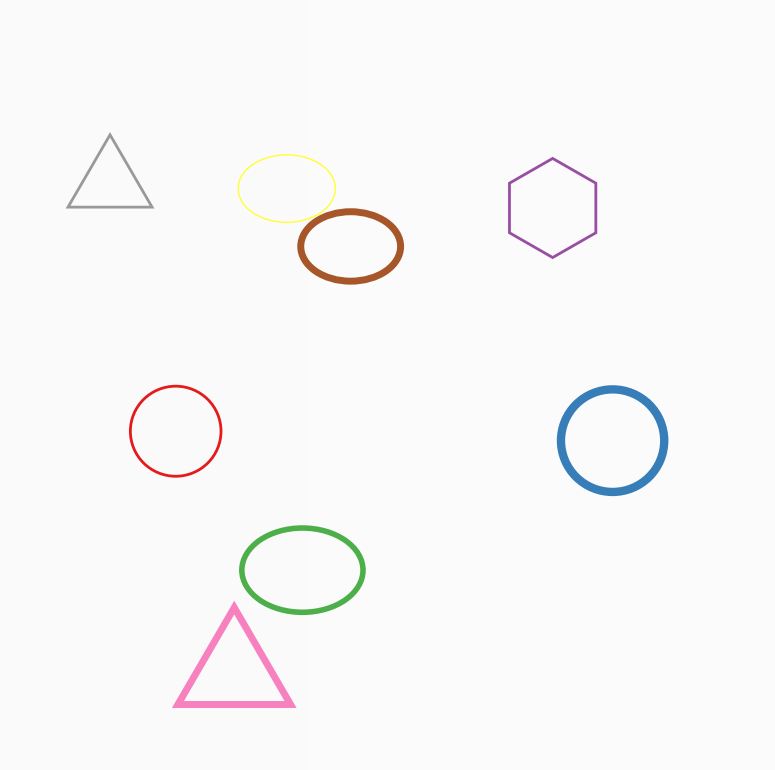[{"shape": "circle", "thickness": 1, "radius": 0.29, "center": [0.227, 0.44]}, {"shape": "circle", "thickness": 3, "radius": 0.33, "center": [0.79, 0.428]}, {"shape": "oval", "thickness": 2, "radius": 0.39, "center": [0.39, 0.26]}, {"shape": "hexagon", "thickness": 1, "radius": 0.32, "center": [0.713, 0.73]}, {"shape": "oval", "thickness": 0.5, "radius": 0.31, "center": [0.37, 0.755]}, {"shape": "oval", "thickness": 2.5, "radius": 0.32, "center": [0.452, 0.68]}, {"shape": "triangle", "thickness": 2.5, "radius": 0.42, "center": [0.302, 0.127]}, {"shape": "triangle", "thickness": 1, "radius": 0.31, "center": [0.142, 0.762]}]